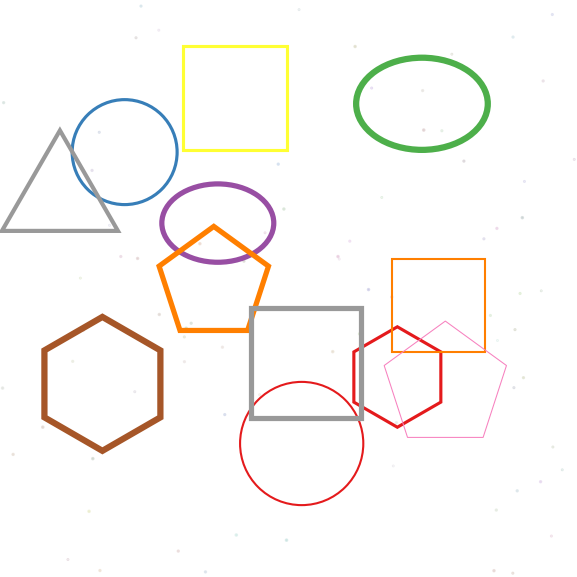[{"shape": "hexagon", "thickness": 1.5, "radius": 0.43, "center": [0.688, 0.346]}, {"shape": "circle", "thickness": 1, "radius": 0.53, "center": [0.522, 0.231]}, {"shape": "circle", "thickness": 1.5, "radius": 0.45, "center": [0.216, 0.736]}, {"shape": "oval", "thickness": 3, "radius": 0.57, "center": [0.731, 0.819]}, {"shape": "oval", "thickness": 2.5, "radius": 0.48, "center": [0.377, 0.613]}, {"shape": "square", "thickness": 1, "radius": 0.4, "center": [0.759, 0.47]}, {"shape": "pentagon", "thickness": 2.5, "radius": 0.5, "center": [0.37, 0.507]}, {"shape": "square", "thickness": 1.5, "radius": 0.45, "center": [0.406, 0.83]}, {"shape": "hexagon", "thickness": 3, "radius": 0.58, "center": [0.177, 0.334]}, {"shape": "pentagon", "thickness": 0.5, "radius": 0.56, "center": [0.771, 0.332]}, {"shape": "square", "thickness": 2.5, "radius": 0.48, "center": [0.529, 0.37]}, {"shape": "triangle", "thickness": 2, "radius": 0.58, "center": [0.104, 0.657]}]